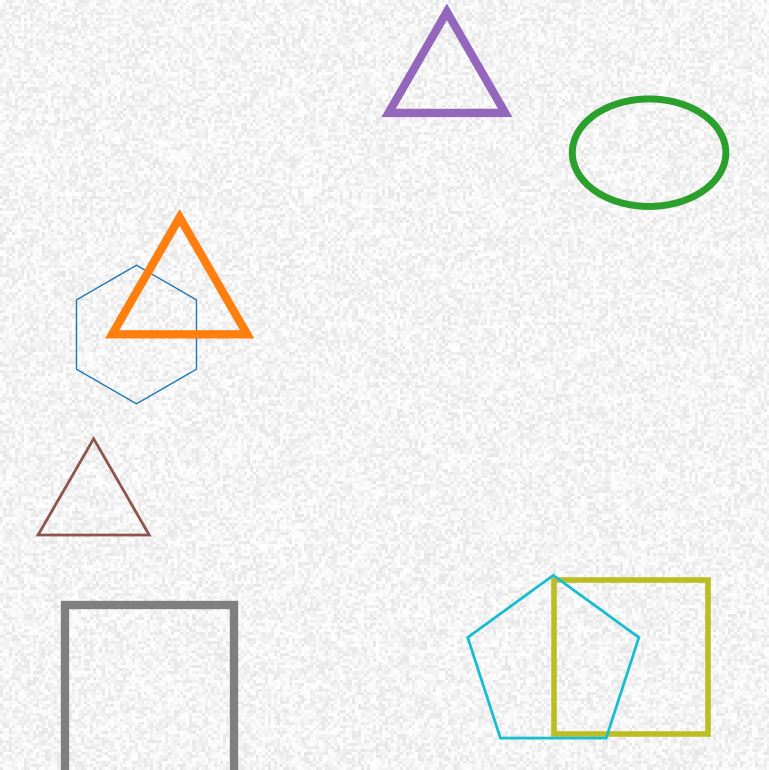[{"shape": "hexagon", "thickness": 0.5, "radius": 0.45, "center": [0.177, 0.566]}, {"shape": "triangle", "thickness": 3, "radius": 0.51, "center": [0.233, 0.616]}, {"shape": "oval", "thickness": 2.5, "radius": 0.5, "center": [0.843, 0.802]}, {"shape": "triangle", "thickness": 3, "radius": 0.44, "center": [0.58, 0.897]}, {"shape": "triangle", "thickness": 1, "radius": 0.42, "center": [0.122, 0.347]}, {"shape": "square", "thickness": 3, "radius": 0.55, "center": [0.194, 0.105]}, {"shape": "square", "thickness": 2, "radius": 0.5, "center": [0.82, 0.147]}, {"shape": "pentagon", "thickness": 1, "radius": 0.58, "center": [0.719, 0.136]}]